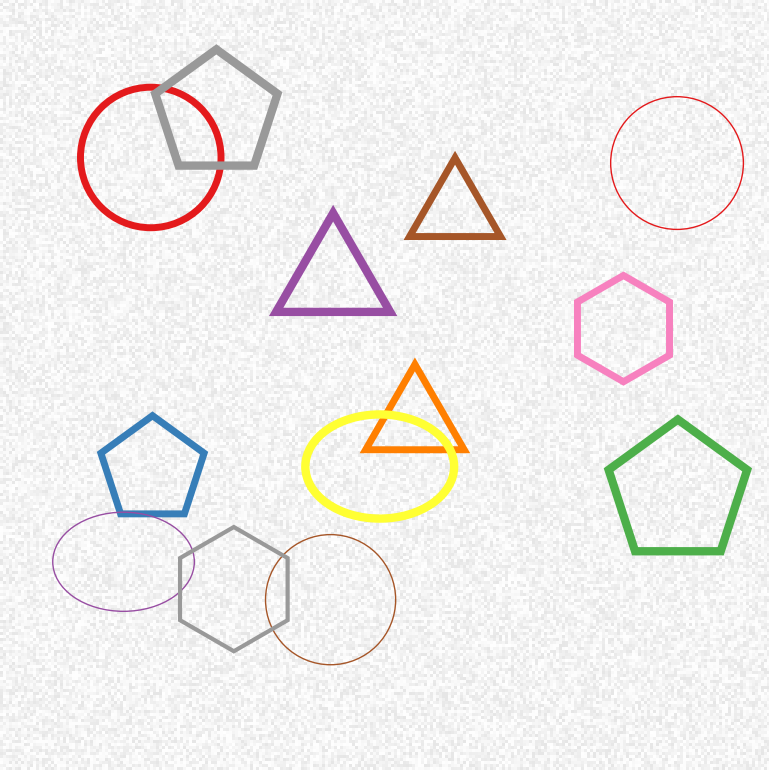[{"shape": "circle", "thickness": 0.5, "radius": 0.43, "center": [0.879, 0.788]}, {"shape": "circle", "thickness": 2.5, "radius": 0.46, "center": [0.196, 0.795]}, {"shape": "pentagon", "thickness": 2.5, "radius": 0.35, "center": [0.198, 0.39]}, {"shape": "pentagon", "thickness": 3, "radius": 0.47, "center": [0.88, 0.361]}, {"shape": "triangle", "thickness": 3, "radius": 0.43, "center": [0.433, 0.638]}, {"shape": "oval", "thickness": 0.5, "radius": 0.46, "center": [0.16, 0.27]}, {"shape": "triangle", "thickness": 2.5, "radius": 0.37, "center": [0.539, 0.453]}, {"shape": "oval", "thickness": 3, "radius": 0.48, "center": [0.493, 0.394]}, {"shape": "circle", "thickness": 0.5, "radius": 0.42, "center": [0.429, 0.221]}, {"shape": "triangle", "thickness": 2.5, "radius": 0.34, "center": [0.591, 0.727]}, {"shape": "hexagon", "thickness": 2.5, "radius": 0.35, "center": [0.81, 0.573]}, {"shape": "pentagon", "thickness": 3, "radius": 0.42, "center": [0.281, 0.852]}, {"shape": "hexagon", "thickness": 1.5, "radius": 0.4, "center": [0.304, 0.235]}]